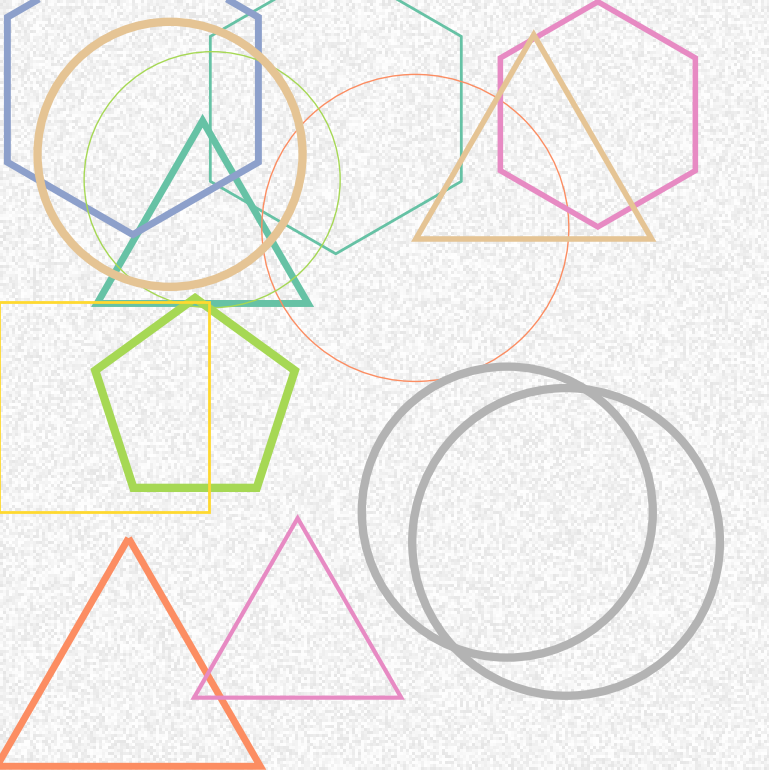[{"shape": "triangle", "thickness": 2.5, "radius": 0.79, "center": [0.263, 0.685]}, {"shape": "hexagon", "thickness": 1, "radius": 0.94, "center": [0.436, 0.859]}, {"shape": "triangle", "thickness": 2.5, "radius": 0.99, "center": [0.167, 0.104]}, {"shape": "circle", "thickness": 0.5, "radius": 1.0, "center": [0.539, 0.704]}, {"shape": "hexagon", "thickness": 2.5, "radius": 0.94, "center": [0.173, 0.883]}, {"shape": "hexagon", "thickness": 2, "radius": 0.73, "center": [0.776, 0.852]}, {"shape": "triangle", "thickness": 1.5, "radius": 0.78, "center": [0.387, 0.172]}, {"shape": "pentagon", "thickness": 3, "radius": 0.68, "center": [0.253, 0.477]}, {"shape": "circle", "thickness": 0.5, "radius": 0.83, "center": [0.276, 0.767]}, {"shape": "square", "thickness": 1, "radius": 0.68, "center": [0.135, 0.472]}, {"shape": "circle", "thickness": 3, "radius": 0.86, "center": [0.221, 0.8]}, {"shape": "triangle", "thickness": 2, "radius": 0.88, "center": [0.693, 0.778]}, {"shape": "circle", "thickness": 3, "radius": 1.0, "center": [0.735, 0.296]}, {"shape": "circle", "thickness": 3, "radius": 0.94, "center": [0.659, 0.335]}]